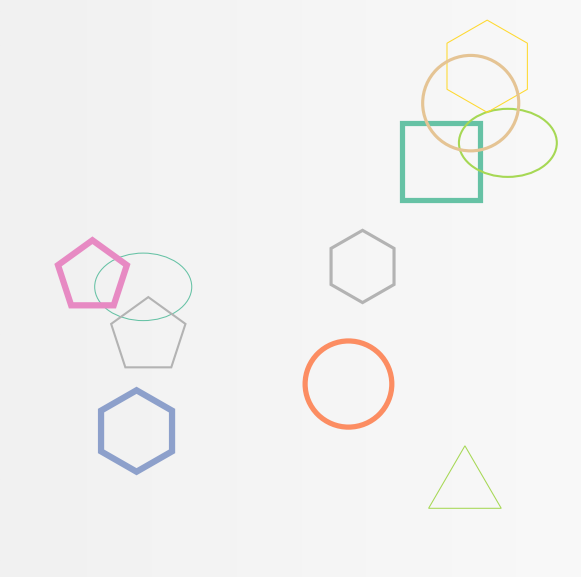[{"shape": "oval", "thickness": 0.5, "radius": 0.42, "center": [0.246, 0.502]}, {"shape": "square", "thickness": 2.5, "radius": 0.33, "center": [0.759, 0.719]}, {"shape": "circle", "thickness": 2.5, "radius": 0.37, "center": [0.6, 0.334]}, {"shape": "hexagon", "thickness": 3, "radius": 0.35, "center": [0.235, 0.253]}, {"shape": "pentagon", "thickness": 3, "radius": 0.31, "center": [0.159, 0.521]}, {"shape": "oval", "thickness": 1, "radius": 0.42, "center": [0.874, 0.752]}, {"shape": "triangle", "thickness": 0.5, "radius": 0.36, "center": [0.8, 0.155]}, {"shape": "hexagon", "thickness": 0.5, "radius": 0.4, "center": [0.838, 0.884]}, {"shape": "circle", "thickness": 1.5, "radius": 0.41, "center": [0.81, 0.821]}, {"shape": "pentagon", "thickness": 1, "radius": 0.34, "center": [0.255, 0.417]}, {"shape": "hexagon", "thickness": 1.5, "radius": 0.31, "center": [0.624, 0.538]}]